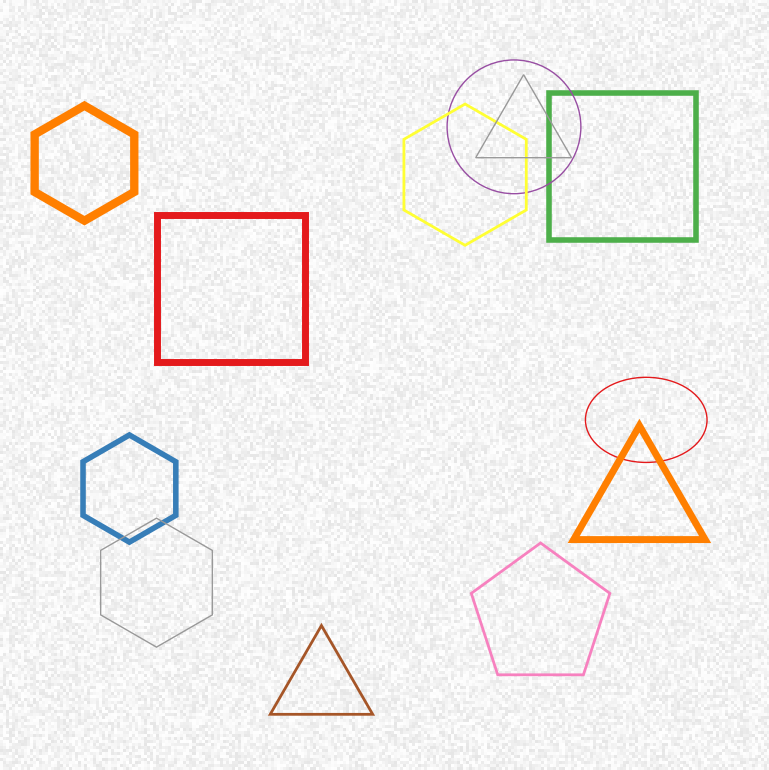[{"shape": "oval", "thickness": 0.5, "radius": 0.39, "center": [0.839, 0.455]}, {"shape": "square", "thickness": 2.5, "radius": 0.48, "center": [0.3, 0.625]}, {"shape": "hexagon", "thickness": 2, "radius": 0.35, "center": [0.168, 0.366]}, {"shape": "square", "thickness": 2, "radius": 0.48, "center": [0.809, 0.783]}, {"shape": "circle", "thickness": 0.5, "radius": 0.43, "center": [0.668, 0.835]}, {"shape": "triangle", "thickness": 2.5, "radius": 0.49, "center": [0.83, 0.349]}, {"shape": "hexagon", "thickness": 3, "radius": 0.37, "center": [0.11, 0.788]}, {"shape": "hexagon", "thickness": 1, "radius": 0.46, "center": [0.604, 0.773]}, {"shape": "triangle", "thickness": 1, "radius": 0.38, "center": [0.417, 0.111]}, {"shape": "pentagon", "thickness": 1, "radius": 0.47, "center": [0.702, 0.2]}, {"shape": "triangle", "thickness": 0.5, "radius": 0.36, "center": [0.68, 0.831]}, {"shape": "hexagon", "thickness": 0.5, "radius": 0.42, "center": [0.203, 0.243]}]